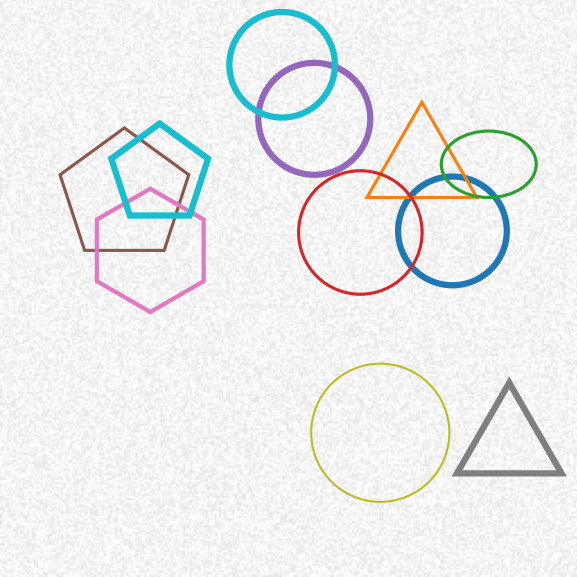[{"shape": "circle", "thickness": 3, "radius": 0.47, "center": [0.783, 0.599]}, {"shape": "triangle", "thickness": 1.5, "radius": 0.55, "center": [0.731, 0.712]}, {"shape": "oval", "thickness": 1.5, "radius": 0.41, "center": [0.846, 0.715]}, {"shape": "circle", "thickness": 1.5, "radius": 0.53, "center": [0.624, 0.597]}, {"shape": "circle", "thickness": 3, "radius": 0.48, "center": [0.544, 0.793]}, {"shape": "pentagon", "thickness": 1.5, "radius": 0.59, "center": [0.215, 0.66]}, {"shape": "hexagon", "thickness": 2, "radius": 0.53, "center": [0.26, 0.566]}, {"shape": "triangle", "thickness": 3, "radius": 0.52, "center": [0.882, 0.232]}, {"shape": "circle", "thickness": 1, "radius": 0.6, "center": [0.658, 0.25]}, {"shape": "circle", "thickness": 3, "radius": 0.46, "center": [0.489, 0.887]}, {"shape": "pentagon", "thickness": 3, "radius": 0.44, "center": [0.277, 0.697]}]